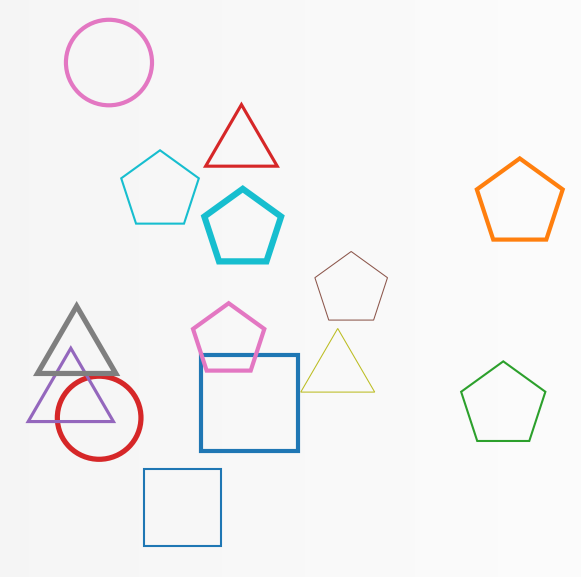[{"shape": "square", "thickness": 2, "radius": 0.41, "center": [0.429, 0.301]}, {"shape": "square", "thickness": 1, "radius": 0.33, "center": [0.314, 0.121]}, {"shape": "pentagon", "thickness": 2, "radius": 0.39, "center": [0.894, 0.647]}, {"shape": "pentagon", "thickness": 1, "radius": 0.38, "center": [0.866, 0.297]}, {"shape": "triangle", "thickness": 1.5, "radius": 0.36, "center": [0.415, 0.747]}, {"shape": "circle", "thickness": 2.5, "radius": 0.36, "center": [0.171, 0.276]}, {"shape": "triangle", "thickness": 1.5, "radius": 0.42, "center": [0.122, 0.312]}, {"shape": "pentagon", "thickness": 0.5, "radius": 0.33, "center": [0.604, 0.498]}, {"shape": "pentagon", "thickness": 2, "radius": 0.32, "center": [0.393, 0.41]}, {"shape": "circle", "thickness": 2, "radius": 0.37, "center": [0.187, 0.891]}, {"shape": "triangle", "thickness": 2.5, "radius": 0.39, "center": [0.132, 0.391]}, {"shape": "triangle", "thickness": 0.5, "radius": 0.37, "center": [0.581, 0.357]}, {"shape": "pentagon", "thickness": 1, "radius": 0.35, "center": [0.275, 0.669]}, {"shape": "pentagon", "thickness": 3, "radius": 0.35, "center": [0.418, 0.603]}]